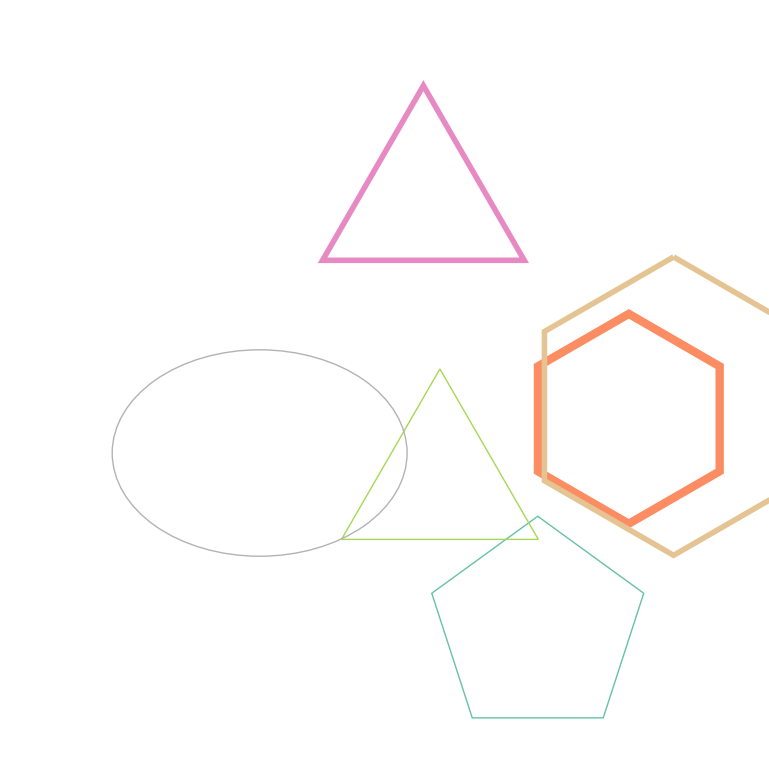[{"shape": "pentagon", "thickness": 0.5, "radius": 0.72, "center": [0.698, 0.185]}, {"shape": "hexagon", "thickness": 3, "radius": 0.68, "center": [0.817, 0.456]}, {"shape": "triangle", "thickness": 2, "radius": 0.76, "center": [0.55, 0.738]}, {"shape": "triangle", "thickness": 0.5, "radius": 0.74, "center": [0.571, 0.373]}, {"shape": "hexagon", "thickness": 2, "radius": 0.97, "center": [0.875, 0.473]}, {"shape": "oval", "thickness": 0.5, "radius": 0.96, "center": [0.337, 0.412]}]